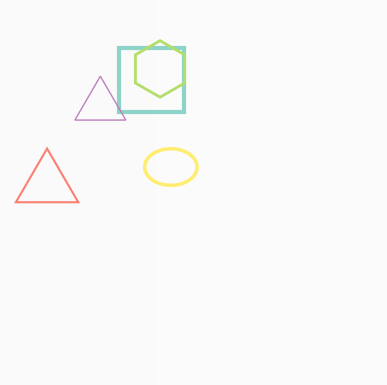[{"shape": "square", "thickness": 3, "radius": 0.42, "center": [0.392, 0.791]}, {"shape": "triangle", "thickness": 1.5, "radius": 0.46, "center": [0.121, 0.521]}, {"shape": "hexagon", "thickness": 2, "radius": 0.37, "center": [0.413, 0.821]}, {"shape": "triangle", "thickness": 1, "radius": 0.38, "center": [0.259, 0.726]}, {"shape": "oval", "thickness": 2.5, "radius": 0.34, "center": [0.441, 0.566]}]